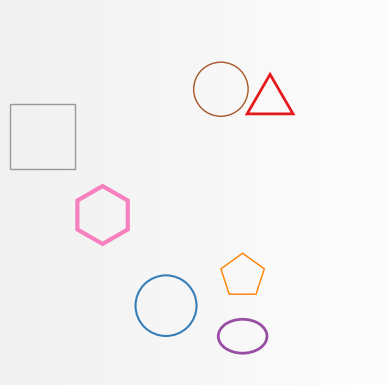[{"shape": "triangle", "thickness": 2, "radius": 0.34, "center": [0.697, 0.738]}, {"shape": "circle", "thickness": 1.5, "radius": 0.39, "center": [0.428, 0.206]}, {"shape": "oval", "thickness": 2, "radius": 0.31, "center": [0.626, 0.127]}, {"shape": "pentagon", "thickness": 1, "radius": 0.29, "center": [0.626, 0.283]}, {"shape": "circle", "thickness": 1, "radius": 0.35, "center": [0.57, 0.768]}, {"shape": "hexagon", "thickness": 3, "radius": 0.38, "center": [0.265, 0.442]}, {"shape": "square", "thickness": 1, "radius": 0.42, "center": [0.11, 0.645]}]